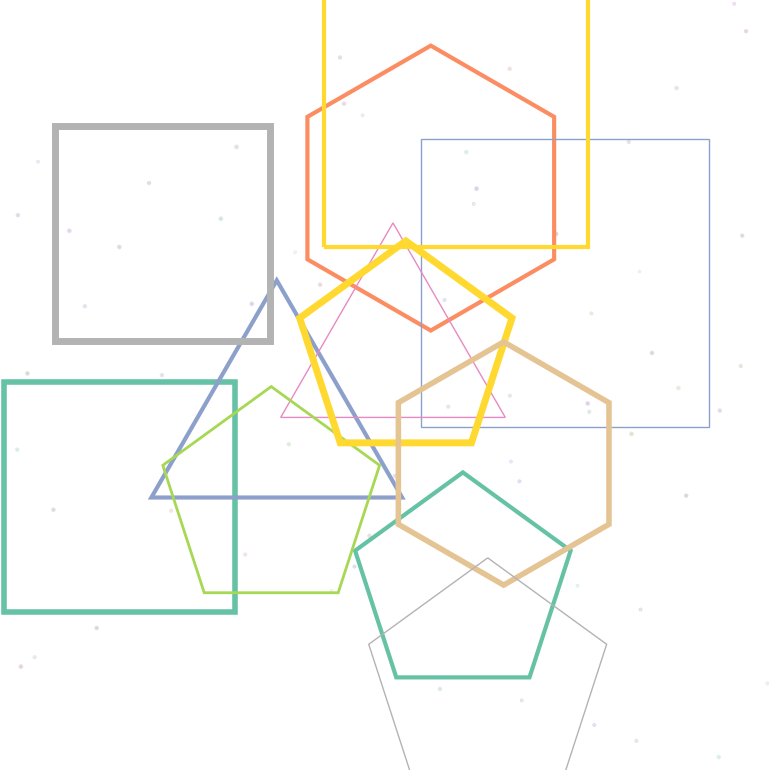[{"shape": "pentagon", "thickness": 1.5, "radius": 0.74, "center": [0.601, 0.239]}, {"shape": "square", "thickness": 2, "radius": 0.75, "center": [0.155, 0.354]}, {"shape": "hexagon", "thickness": 1.5, "radius": 0.93, "center": [0.559, 0.756]}, {"shape": "square", "thickness": 0.5, "radius": 0.94, "center": [0.734, 0.633]}, {"shape": "triangle", "thickness": 1.5, "radius": 0.94, "center": [0.359, 0.448]}, {"shape": "triangle", "thickness": 0.5, "radius": 0.84, "center": [0.51, 0.542]}, {"shape": "pentagon", "thickness": 1, "radius": 0.74, "center": [0.352, 0.35]}, {"shape": "square", "thickness": 1.5, "radius": 0.86, "center": [0.592, 0.852]}, {"shape": "pentagon", "thickness": 2.5, "radius": 0.72, "center": [0.527, 0.542]}, {"shape": "hexagon", "thickness": 2, "radius": 0.79, "center": [0.654, 0.398]}, {"shape": "square", "thickness": 2.5, "radius": 0.7, "center": [0.211, 0.697]}, {"shape": "pentagon", "thickness": 0.5, "radius": 0.81, "center": [0.633, 0.113]}]